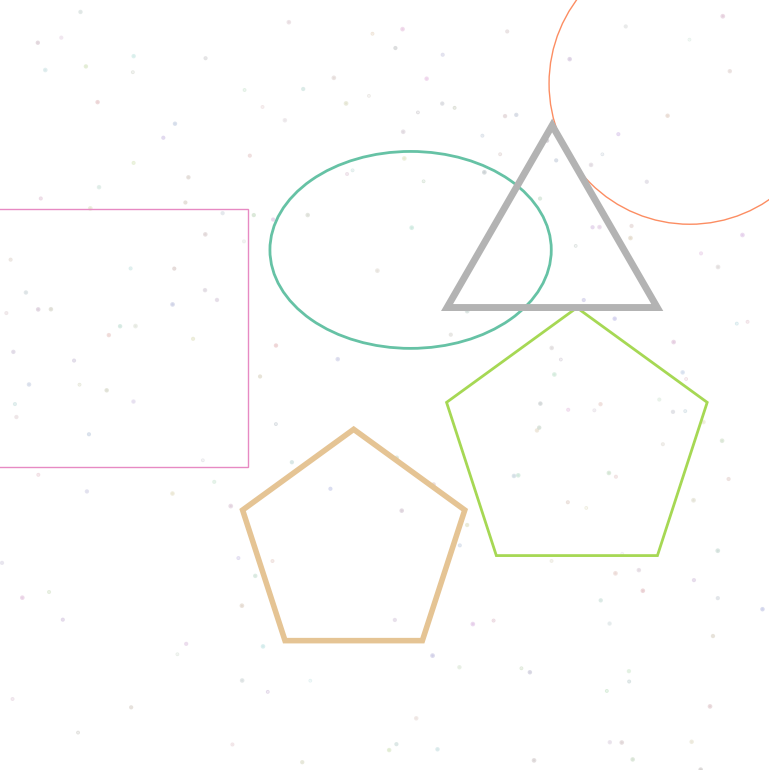[{"shape": "oval", "thickness": 1, "radius": 0.91, "center": [0.533, 0.675]}, {"shape": "circle", "thickness": 0.5, "radius": 0.91, "center": [0.896, 0.891]}, {"shape": "square", "thickness": 0.5, "radius": 0.84, "center": [0.154, 0.56]}, {"shape": "pentagon", "thickness": 1, "radius": 0.89, "center": [0.749, 0.422]}, {"shape": "pentagon", "thickness": 2, "radius": 0.76, "center": [0.459, 0.291]}, {"shape": "triangle", "thickness": 2.5, "radius": 0.79, "center": [0.717, 0.679]}]